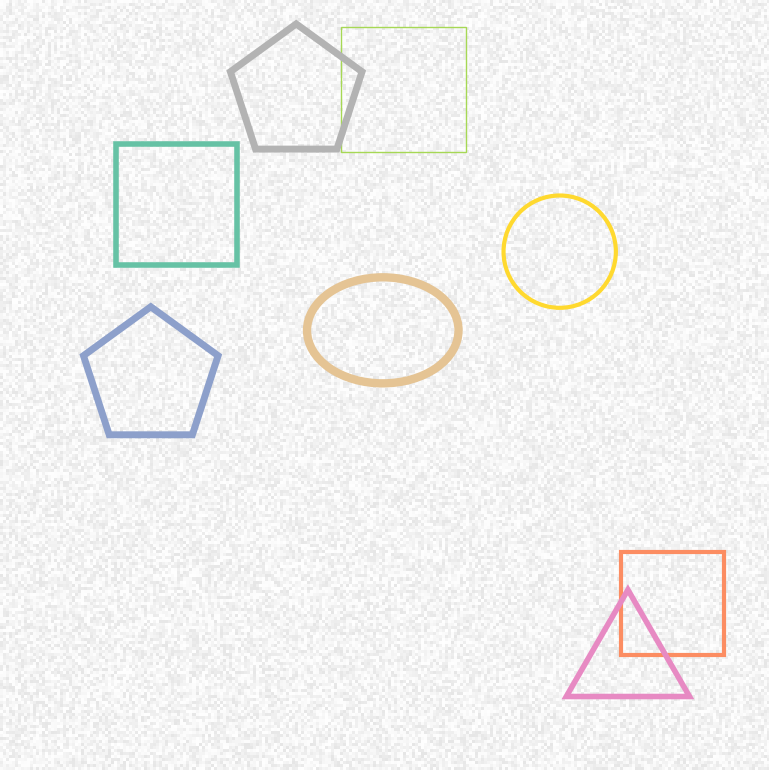[{"shape": "square", "thickness": 2, "radius": 0.39, "center": [0.229, 0.734]}, {"shape": "square", "thickness": 1.5, "radius": 0.33, "center": [0.873, 0.216]}, {"shape": "pentagon", "thickness": 2.5, "radius": 0.46, "center": [0.196, 0.51]}, {"shape": "triangle", "thickness": 2, "radius": 0.46, "center": [0.815, 0.142]}, {"shape": "square", "thickness": 0.5, "radius": 0.41, "center": [0.524, 0.883]}, {"shape": "circle", "thickness": 1.5, "radius": 0.36, "center": [0.727, 0.673]}, {"shape": "oval", "thickness": 3, "radius": 0.49, "center": [0.497, 0.571]}, {"shape": "pentagon", "thickness": 2.5, "radius": 0.45, "center": [0.385, 0.879]}]